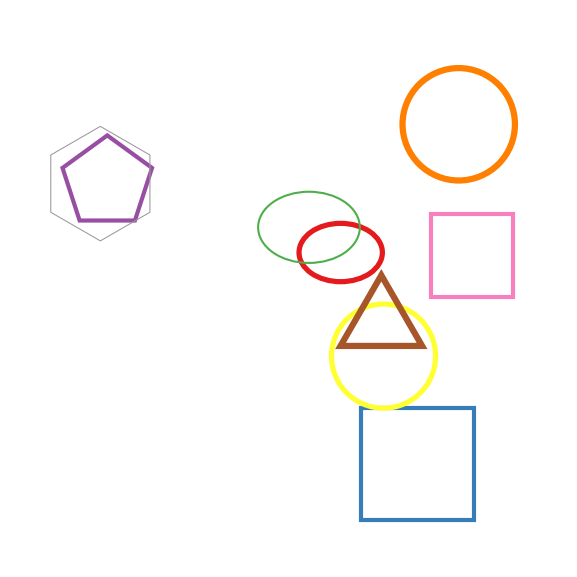[{"shape": "oval", "thickness": 2.5, "radius": 0.36, "center": [0.59, 0.562]}, {"shape": "square", "thickness": 2, "radius": 0.49, "center": [0.723, 0.196]}, {"shape": "oval", "thickness": 1, "radius": 0.44, "center": [0.535, 0.605]}, {"shape": "pentagon", "thickness": 2, "radius": 0.41, "center": [0.186, 0.683]}, {"shape": "circle", "thickness": 3, "radius": 0.49, "center": [0.794, 0.784]}, {"shape": "circle", "thickness": 2.5, "radius": 0.45, "center": [0.664, 0.383]}, {"shape": "triangle", "thickness": 3, "radius": 0.41, "center": [0.66, 0.441]}, {"shape": "square", "thickness": 2, "radius": 0.36, "center": [0.817, 0.557]}, {"shape": "hexagon", "thickness": 0.5, "radius": 0.5, "center": [0.174, 0.681]}]